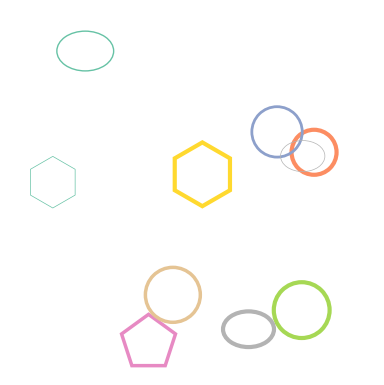[{"shape": "hexagon", "thickness": 0.5, "radius": 0.34, "center": [0.137, 0.527]}, {"shape": "oval", "thickness": 1, "radius": 0.37, "center": [0.221, 0.867]}, {"shape": "circle", "thickness": 3, "radius": 0.29, "center": [0.816, 0.604]}, {"shape": "circle", "thickness": 2, "radius": 0.33, "center": [0.72, 0.657]}, {"shape": "pentagon", "thickness": 2.5, "radius": 0.37, "center": [0.386, 0.11]}, {"shape": "circle", "thickness": 3, "radius": 0.36, "center": [0.784, 0.195]}, {"shape": "hexagon", "thickness": 3, "radius": 0.41, "center": [0.526, 0.547]}, {"shape": "circle", "thickness": 2.5, "radius": 0.36, "center": [0.449, 0.234]}, {"shape": "oval", "thickness": 3, "radius": 0.33, "center": [0.645, 0.145]}, {"shape": "oval", "thickness": 0.5, "radius": 0.29, "center": [0.786, 0.595]}]